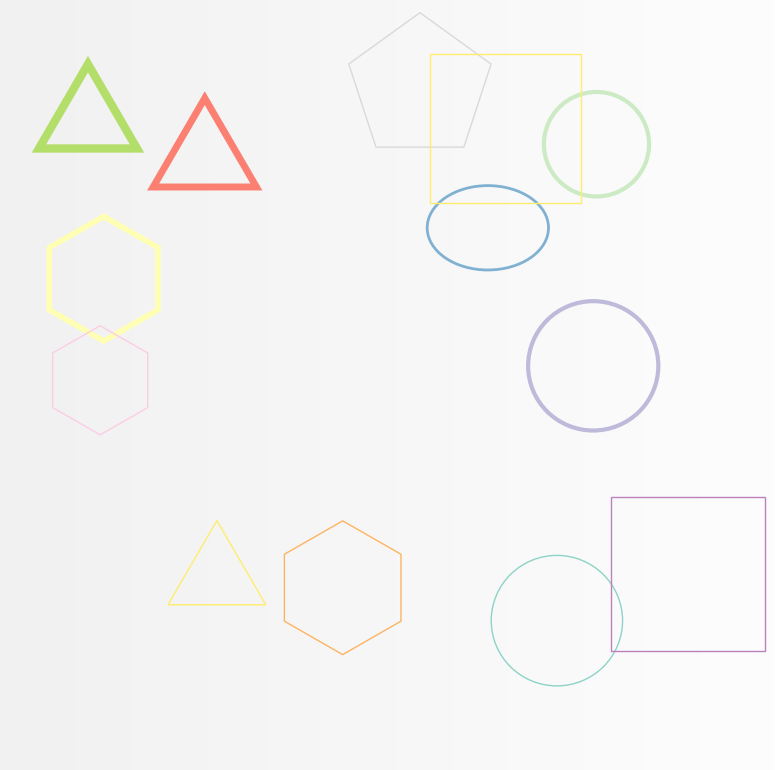[{"shape": "circle", "thickness": 0.5, "radius": 0.42, "center": [0.719, 0.194]}, {"shape": "hexagon", "thickness": 2, "radius": 0.4, "center": [0.134, 0.638]}, {"shape": "circle", "thickness": 1.5, "radius": 0.42, "center": [0.765, 0.525]}, {"shape": "triangle", "thickness": 2.5, "radius": 0.38, "center": [0.264, 0.796]}, {"shape": "oval", "thickness": 1, "radius": 0.39, "center": [0.629, 0.704]}, {"shape": "hexagon", "thickness": 0.5, "radius": 0.43, "center": [0.442, 0.237]}, {"shape": "triangle", "thickness": 3, "radius": 0.37, "center": [0.114, 0.844]}, {"shape": "hexagon", "thickness": 0.5, "radius": 0.35, "center": [0.129, 0.506]}, {"shape": "pentagon", "thickness": 0.5, "radius": 0.48, "center": [0.542, 0.887]}, {"shape": "square", "thickness": 0.5, "radius": 0.5, "center": [0.888, 0.254]}, {"shape": "circle", "thickness": 1.5, "radius": 0.34, "center": [0.77, 0.813]}, {"shape": "triangle", "thickness": 0.5, "radius": 0.36, "center": [0.28, 0.251]}, {"shape": "square", "thickness": 0.5, "radius": 0.49, "center": [0.653, 0.833]}]